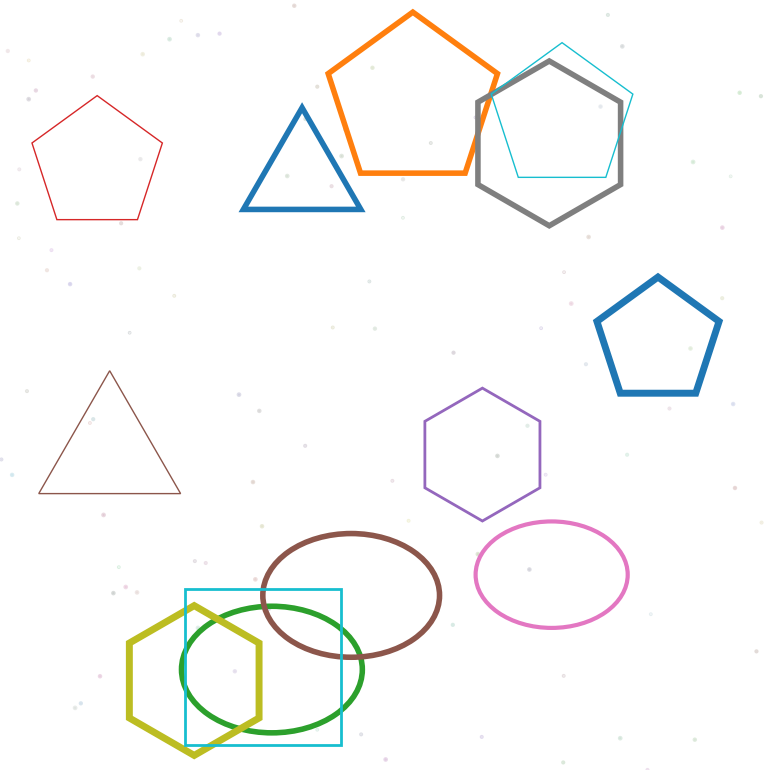[{"shape": "pentagon", "thickness": 2.5, "radius": 0.42, "center": [0.855, 0.557]}, {"shape": "triangle", "thickness": 2, "radius": 0.44, "center": [0.392, 0.772]}, {"shape": "pentagon", "thickness": 2, "radius": 0.58, "center": [0.536, 0.869]}, {"shape": "oval", "thickness": 2, "radius": 0.59, "center": [0.353, 0.13]}, {"shape": "pentagon", "thickness": 0.5, "radius": 0.45, "center": [0.126, 0.787]}, {"shape": "hexagon", "thickness": 1, "radius": 0.43, "center": [0.627, 0.41]}, {"shape": "oval", "thickness": 2, "radius": 0.57, "center": [0.456, 0.227]}, {"shape": "triangle", "thickness": 0.5, "radius": 0.53, "center": [0.142, 0.412]}, {"shape": "oval", "thickness": 1.5, "radius": 0.49, "center": [0.716, 0.254]}, {"shape": "hexagon", "thickness": 2, "radius": 0.53, "center": [0.713, 0.814]}, {"shape": "hexagon", "thickness": 2.5, "radius": 0.49, "center": [0.252, 0.116]}, {"shape": "pentagon", "thickness": 0.5, "radius": 0.48, "center": [0.73, 0.848]}, {"shape": "square", "thickness": 1, "radius": 0.51, "center": [0.341, 0.134]}]